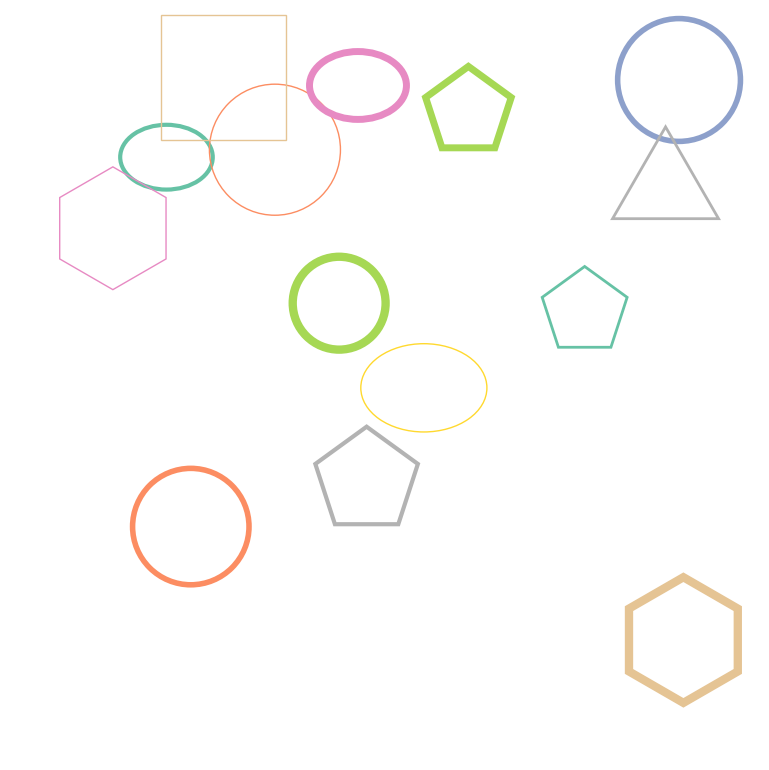[{"shape": "pentagon", "thickness": 1, "radius": 0.29, "center": [0.759, 0.596]}, {"shape": "oval", "thickness": 1.5, "radius": 0.3, "center": [0.216, 0.796]}, {"shape": "circle", "thickness": 2, "radius": 0.38, "center": [0.248, 0.316]}, {"shape": "circle", "thickness": 0.5, "radius": 0.43, "center": [0.357, 0.806]}, {"shape": "circle", "thickness": 2, "radius": 0.4, "center": [0.882, 0.896]}, {"shape": "oval", "thickness": 2.5, "radius": 0.31, "center": [0.465, 0.889]}, {"shape": "hexagon", "thickness": 0.5, "radius": 0.4, "center": [0.147, 0.704]}, {"shape": "pentagon", "thickness": 2.5, "radius": 0.29, "center": [0.608, 0.855]}, {"shape": "circle", "thickness": 3, "radius": 0.3, "center": [0.44, 0.606]}, {"shape": "oval", "thickness": 0.5, "radius": 0.41, "center": [0.55, 0.496]}, {"shape": "hexagon", "thickness": 3, "radius": 0.41, "center": [0.888, 0.169]}, {"shape": "square", "thickness": 0.5, "radius": 0.41, "center": [0.29, 0.899]}, {"shape": "triangle", "thickness": 1, "radius": 0.4, "center": [0.864, 0.756]}, {"shape": "pentagon", "thickness": 1.5, "radius": 0.35, "center": [0.476, 0.376]}]